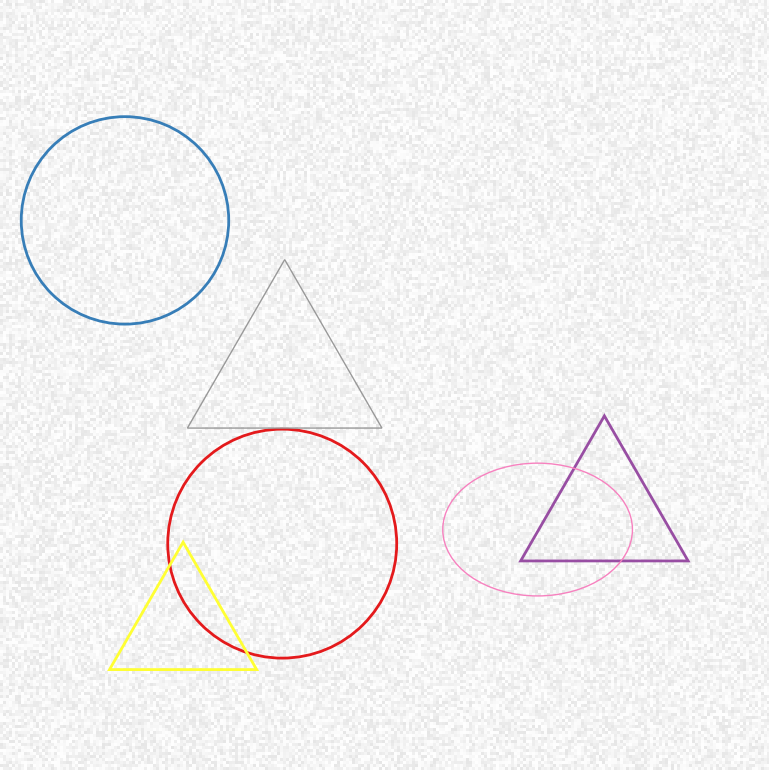[{"shape": "circle", "thickness": 1, "radius": 0.74, "center": [0.367, 0.294]}, {"shape": "circle", "thickness": 1, "radius": 0.67, "center": [0.162, 0.714]}, {"shape": "triangle", "thickness": 1, "radius": 0.63, "center": [0.785, 0.334]}, {"shape": "triangle", "thickness": 1, "radius": 0.55, "center": [0.238, 0.186]}, {"shape": "oval", "thickness": 0.5, "radius": 0.62, "center": [0.698, 0.312]}, {"shape": "triangle", "thickness": 0.5, "radius": 0.73, "center": [0.37, 0.517]}]